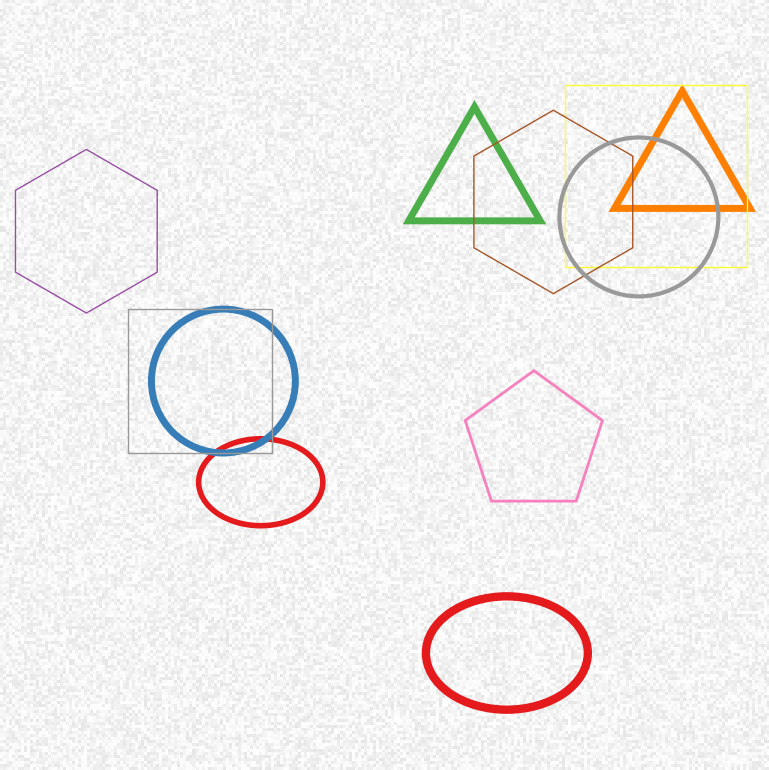[{"shape": "oval", "thickness": 3, "radius": 0.53, "center": [0.658, 0.152]}, {"shape": "oval", "thickness": 2, "radius": 0.4, "center": [0.339, 0.374]}, {"shape": "circle", "thickness": 2.5, "radius": 0.47, "center": [0.29, 0.505]}, {"shape": "triangle", "thickness": 2.5, "radius": 0.49, "center": [0.616, 0.763]}, {"shape": "hexagon", "thickness": 0.5, "radius": 0.53, "center": [0.112, 0.7]}, {"shape": "triangle", "thickness": 2.5, "radius": 0.51, "center": [0.886, 0.78]}, {"shape": "square", "thickness": 0.5, "radius": 0.59, "center": [0.852, 0.771]}, {"shape": "hexagon", "thickness": 0.5, "radius": 0.6, "center": [0.719, 0.738]}, {"shape": "pentagon", "thickness": 1, "radius": 0.47, "center": [0.693, 0.425]}, {"shape": "square", "thickness": 0.5, "radius": 0.47, "center": [0.26, 0.505]}, {"shape": "circle", "thickness": 1.5, "radius": 0.52, "center": [0.83, 0.718]}]